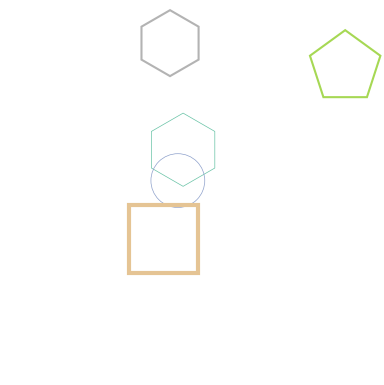[{"shape": "hexagon", "thickness": 0.5, "radius": 0.48, "center": [0.476, 0.611]}, {"shape": "circle", "thickness": 0.5, "radius": 0.35, "center": [0.462, 0.531]}, {"shape": "pentagon", "thickness": 1.5, "radius": 0.48, "center": [0.897, 0.825]}, {"shape": "square", "thickness": 3, "radius": 0.45, "center": [0.425, 0.379]}, {"shape": "hexagon", "thickness": 1.5, "radius": 0.43, "center": [0.442, 0.888]}]